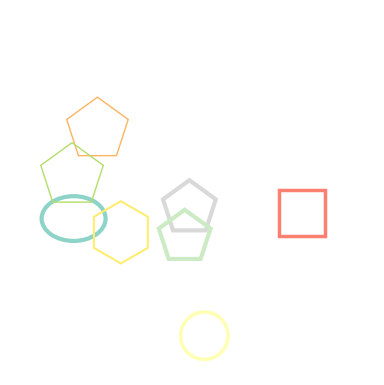[{"shape": "oval", "thickness": 3, "radius": 0.42, "center": [0.191, 0.432]}, {"shape": "circle", "thickness": 2.5, "radius": 0.31, "center": [0.531, 0.128]}, {"shape": "square", "thickness": 2.5, "radius": 0.3, "center": [0.784, 0.446]}, {"shape": "pentagon", "thickness": 1, "radius": 0.42, "center": [0.253, 0.664]}, {"shape": "pentagon", "thickness": 1, "radius": 0.43, "center": [0.187, 0.544]}, {"shape": "pentagon", "thickness": 3, "radius": 0.36, "center": [0.492, 0.46]}, {"shape": "pentagon", "thickness": 3, "radius": 0.35, "center": [0.48, 0.385]}, {"shape": "hexagon", "thickness": 1.5, "radius": 0.4, "center": [0.314, 0.397]}]